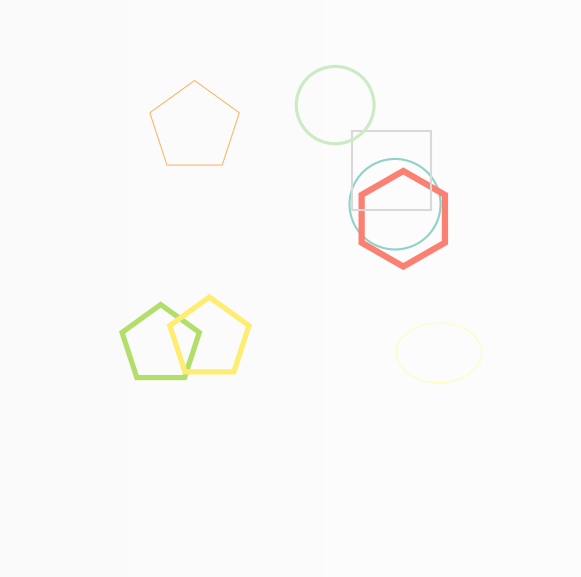[{"shape": "circle", "thickness": 1, "radius": 0.39, "center": [0.68, 0.646]}, {"shape": "oval", "thickness": 0.5, "radius": 0.37, "center": [0.755, 0.388]}, {"shape": "hexagon", "thickness": 3, "radius": 0.41, "center": [0.694, 0.62]}, {"shape": "pentagon", "thickness": 0.5, "radius": 0.4, "center": [0.335, 0.779]}, {"shape": "pentagon", "thickness": 2.5, "radius": 0.35, "center": [0.276, 0.402]}, {"shape": "square", "thickness": 1, "radius": 0.34, "center": [0.674, 0.704]}, {"shape": "circle", "thickness": 1.5, "radius": 0.33, "center": [0.577, 0.817]}, {"shape": "pentagon", "thickness": 2.5, "radius": 0.36, "center": [0.36, 0.413]}]